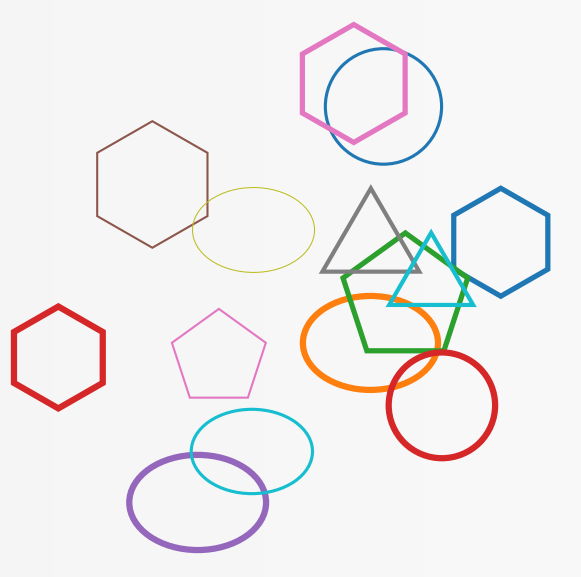[{"shape": "hexagon", "thickness": 2.5, "radius": 0.47, "center": [0.862, 0.58]}, {"shape": "circle", "thickness": 1.5, "radius": 0.5, "center": [0.66, 0.815]}, {"shape": "oval", "thickness": 3, "radius": 0.58, "center": [0.637, 0.405]}, {"shape": "pentagon", "thickness": 2.5, "radius": 0.56, "center": [0.697, 0.483]}, {"shape": "circle", "thickness": 3, "radius": 0.46, "center": [0.76, 0.297]}, {"shape": "hexagon", "thickness": 3, "radius": 0.44, "center": [0.1, 0.38]}, {"shape": "oval", "thickness": 3, "radius": 0.59, "center": [0.34, 0.129]}, {"shape": "hexagon", "thickness": 1, "radius": 0.55, "center": [0.262, 0.68]}, {"shape": "pentagon", "thickness": 1, "radius": 0.42, "center": [0.377, 0.379]}, {"shape": "hexagon", "thickness": 2.5, "radius": 0.51, "center": [0.609, 0.855]}, {"shape": "triangle", "thickness": 2, "radius": 0.48, "center": [0.638, 0.577]}, {"shape": "oval", "thickness": 0.5, "radius": 0.52, "center": [0.436, 0.601]}, {"shape": "oval", "thickness": 1.5, "radius": 0.52, "center": [0.433, 0.217]}, {"shape": "triangle", "thickness": 2, "radius": 0.42, "center": [0.742, 0.513]}]